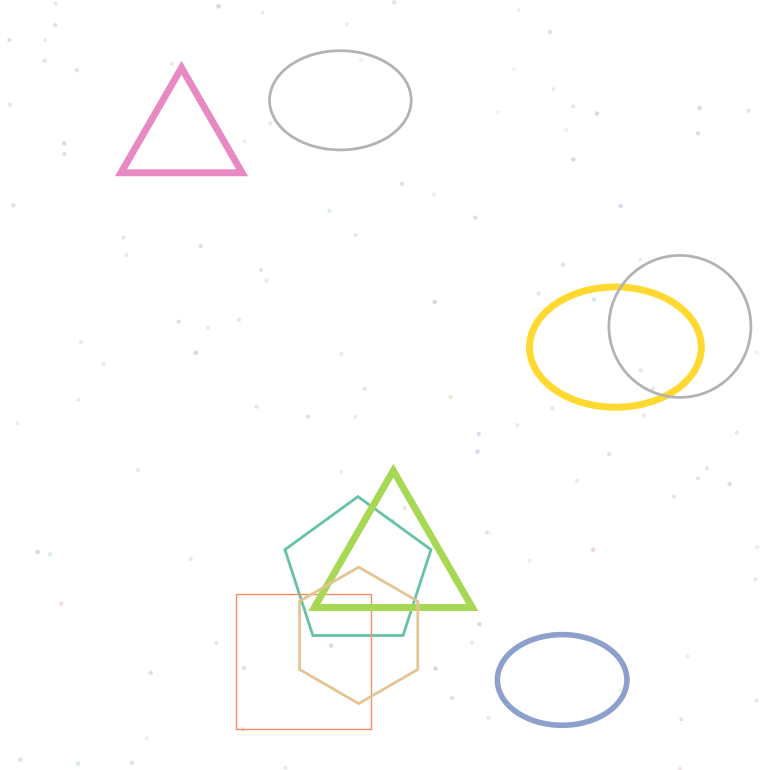[{"shape": "pentagon", "thickness": 1, "radius": 0.5, "center": [0.465, 0.255]}, {"shape": "square", "thickness": 0.5, "radius": 0.44, "center": [0.395, 0.141]}, {"shape": "oval", "thickness": 2, "radius": 0.42, "center": [0.73, 0.117]}, {"shape": "triangle", "thickness": 2.5, "radius": 0.45, "center": [0.236, 0.821]}, {"shape": "triangle", "thickness": 2.5, "radius": 0.59, "center": [0.511, 0.27]}, {"shape": "oval", "thickness": 2.5, "radius": 0.56, "center": [0.799, 0.549]}, {"shape": "hexagon", "thickness": 1, "radius": 0.44, "center": [0.466, 0.175]}, {"shape": "circle", "thickness": 1, "radius": 0.46, "center": [0.883, 0.576]}, {"shape": "oval", "thickness": 1, "radius": 0.46, "center": [0.442, 0.87]}]